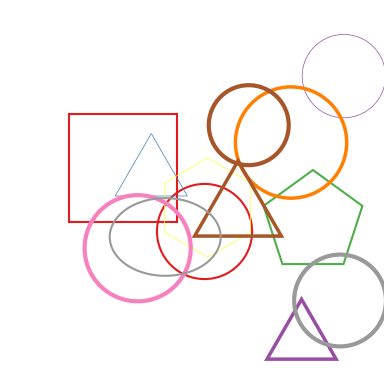[{"shape": "square", "thickness": 1.5, "radius": 0.7, "center": [0.319, 0.563]}, {"shape": "circle", "thickness": 1.5, "radius": 0.62, "center": [0.531, 0.399]}, {"shape": "triangle", "thickness": 0.5, "radius": 0.54, "center": [0.393, 0.545]}, {"shape": "pentagon", "thickness": 1.5, "radius": 0.68, "center": [0.813, 0.423]}, {"shape": "triangle", "thickness": 2.5, "radius": 0.52, "center": [0.783, 0.119]}, {"shape": "circle", "thickness": 0.5, "radius": 0.54, "center": [0.893, 0.802]}, {"shape": "circle", "thickness": 2.5, "radius": 0.72, "center": [0.756, 0.63]}, {"shape": "hexagon", "thickness": 0.5, "radius": 0.64, "center": [0.539, 0.461]}, {"shape": "triangle", "thickness": 2.5, "radius": 0.65, "center": [0.618, 0.452]}, {"shape": "circle", "thickness": 3, "radius": 0.52, "center": [0.646, 0.675]}, {"shape": "circle", "thickness": 3, "radius": 0.69, "center": [0.358, 0.355]}, {"shape": "circle", "thickness": 3, "radius": 0.6, "center": [0.883, 0.219]}, {"shape": "oval", "thickness": 1.5, "radius": 0.72, "center": [0.429, 0.385]}]